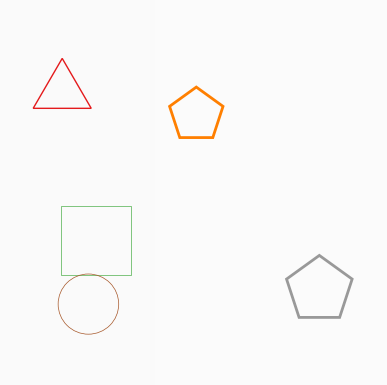[{"shape": "triangle", "thickness": 1, "radius": 0.43, "center": [0.161, 0.762]}, {"shape": "square", "thickness": 0.5, "radius": 0.45, "center": [0.248, 0.375]}, {"shape": "pentagon", "thickness": 2, "radius": 0.36, "center": [0.507, 0.701]}, {"shape": "circle", "thickness": 0.5, "radius": 0.39, "center": [0.228, 0.21]}, {"shape": "pentagon", "thickness": 2, "radius": 0.45, "center": [0.824, 0.248]}]